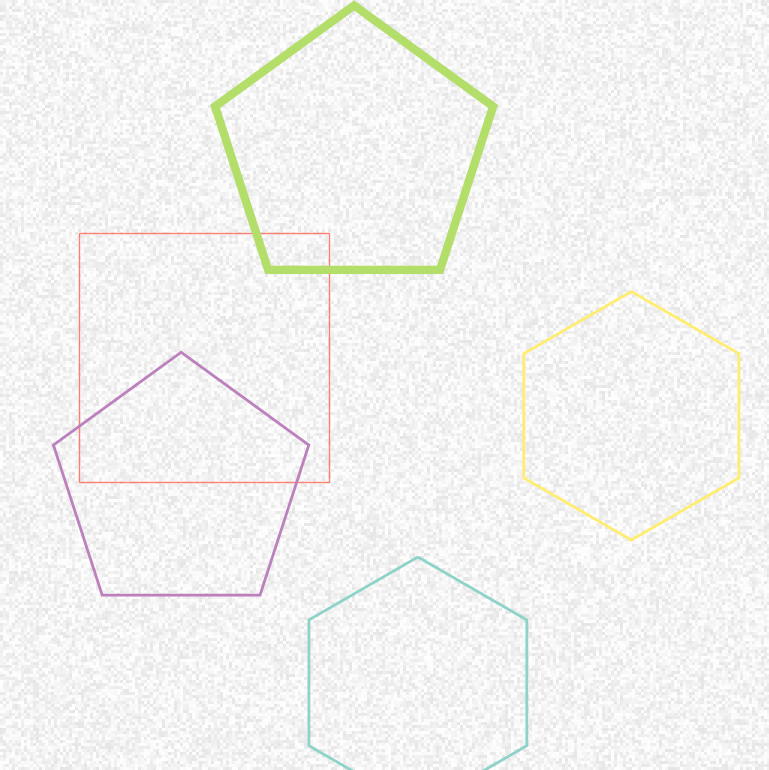[{"shape": "hexagon", "thickness": 1, "radius": 0.82, "center": [0.543, 0.113]}, {"shape": "square", "thickness": 0.5, "radius": 0.81, "center": [0.265, 0.536]}, {"shape": "pentagon", "thickness": 3, "radius": 0.95, "center": [0.46, 0.803]}, {"shape": "pentagon", "thickness": 1, "radius": 0.87, "center": [0.235, 0.368]}, {"shape": "hexagon", "thickness": 1, "radius": 0.81, "center": [0.82, 0.46]}]